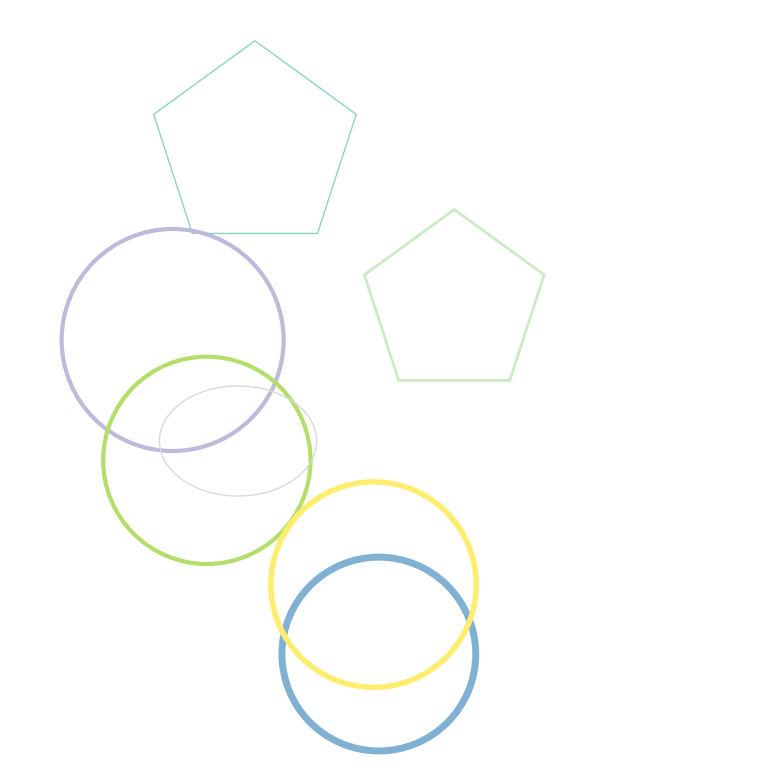[{"shape": "pentagon", "thickness": 0.5, "radius": 0.69, "center": [0.331, 0.809]}, {"shape": "circle", "thickness": 1.5, "radius": 0.72, "center": [0.224, 0.558]}, {"shape": "circle", "thickness": 2.5, "radius": 0.63, "center": [0.492, 0.151]}, {"shape": "circle", "thickness": 1.5, "radius": 0.67, "center": [0.269, 0.402]}, {"shape": "oval", "thickness": 0.5, "radius": 0.51, "center": [0.309, 0.427]}, {"shape": "pentagon", "thickness": 1, "radius": 0.61, "center": [0.59, 0.605]}, {"shape": "circle", "thickness": 2, "radius": 0.67, "center": [0.485, 0.241]}]